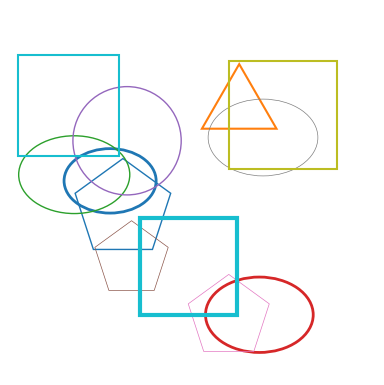[{"shape": "oval", "thickness": 2, "radius": 0.6, "center": [0.286, 0.53]}, {"shape": "pentagon", "thickness": 1, "radius": 0.65, "center": [0.319, 0.458]}, {"shape": "triangle", "thickness": 1.5, "radius": 0.56, "center": [0.621, 0.722]}, {"shape": "oval", "thickness": 1, "radius": 0.72, "center": [0.193, 0.546]}, {"shape": "oval", "thickness": 2, "radius": 0.7, "center": [0.674, 0.182]}, {"shape": "circle", "thickness": 1, "radius": 0.7, "center": [0.33, 0.634]}, {"shape": "pentagon", "thickness": 0.5, "radius": 0.5, "center": [0.342, 0.327]}, {"shape": "pentagon", "thickness": 0.5, "radius": 0.55, "center": [0.594, 0.177]}, {"shape": "oval", "thickness": 0.5, "radius": 0.71, "center": [0.683, 0.643]}, {"shape": "square", "thickness": 1.5, "radius": 0.7, "center": [0.735, 0.701]}, {"shape": "square", "thickness": 1.5, "radius": 0.66, "center": [0.178, 0.726]}, {"shape": "square", "thickness": 3, "radius": 0.63, "center": [0.49, 0.307]}]